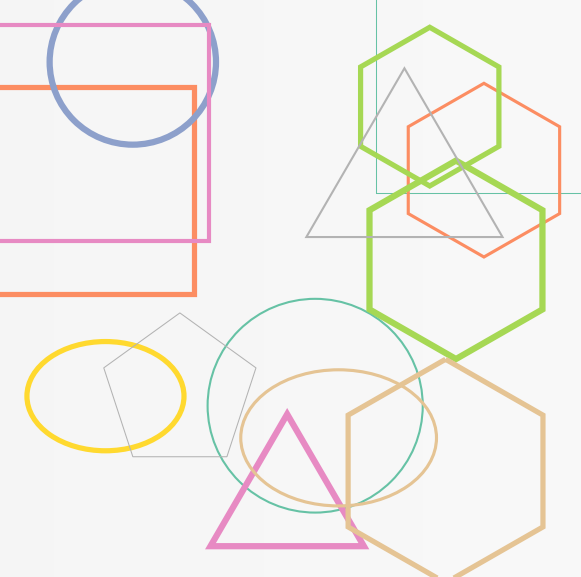[{"shape": "square", "thickness": 0.5, "radius": 0.92, "center": [0.832, 0.849]}, {"shape": "circle", "thickness": 1, "radius": 0.93, "center": [0.542, 0.297]}, {"shape": "hexagon", "thickness": 1.5, "radius": 0.75, "center": [0.833, 0.704]}, {"shape": "square", "thickness": 2.5, "radius": 0.89, "center": [0.154, 0.67]}, {"shape": "circle", "thickness": 3, "radius": 0.72, "center": [0.228, 0.892]}, {"shape": "triangle", "thickness": 3, "radius": 0.76, "center": [0.494, 0.13]}, {"shape": "square", "thickness": 2, "radius": 0.94, "center": [0.173, 0.769]}, {"shape": "hexagon", "thickness": 2.5, "radius": 0.69, "center": [0.739, 0.814]}, {"shape": "hexagon", "thickness": 3, "radius": 0.86, "center": [0.784, 0.549]}, {"shape": "oval", "thickness": 2.5, "radius": 0.68, "center": [0.181, 0.313]}, {"shape": "hexagon", "thickness": 2.5, "radius": 0.97, "center": [0.767, 0.183]}, {"shape": "oval", "thickness": 1.5, "radius": 0.84, "center": [0.583, 0.241]}, {"shape": "triangle", "thickness": 1, "radius": 0.97, "center": [0.696, 0.686]}, {"shape": "pentagon", "thickness": 0.5, "radius": 0.69, "center": [0.309, 0.32]}]